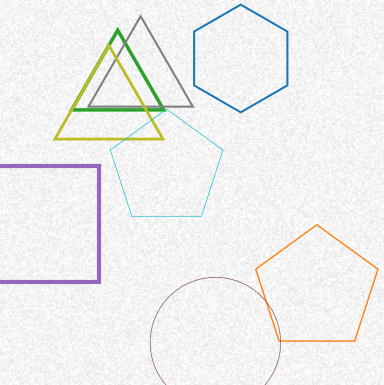[{"shape": "hexagon", "thickness": 1.5, "radius": 0.7, "center": [0.625, 0.848]}, {"shape": "pentagon", "thickness": 1, "radius": 0.83, "center": [0.823, 0.249]}, {"shape": "triangle", "thickness": 2.5, "radius": 0.69, "center": [0.306, 0.784]}, {"shape": "square", "thickness": 3, "radius": 0.75, "center": [0.108, 0.418]}, {"shape": "circle", "thickness": 0.5, "radius": 0.85, "center": [0.56, 0.11]}, {"shape": "triangle", "thickness": 1.5, "radius": 0.78, "center": [0.365, 0.801]}, {"shape": "triangle", "thickness": 2, "radius": 0.81, "center": [0.283, 0.72]}, {"shape": "pentagon", "thickness": 0.5, "radius": 0.77, "center": [0.433, 0.563]}]